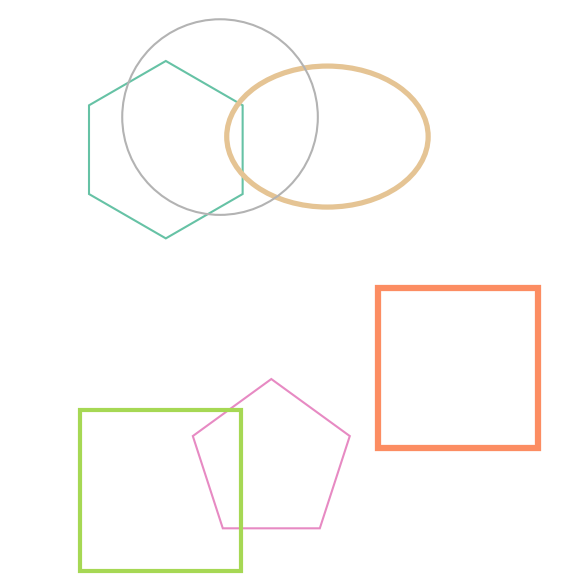[{"shape": "hexagon", "thickness": 1, "radius": 0.77, "center": [0.287, 0.74]}, {"shape": "square", "thickness": 3, "radius": 0.69, "center": [0.793, 0.362]}, {"shape": "pentagon", "thickness": 1, "radius": 0.71, "center": [0.47, 0.2]}, {"shape": "square", "thickness": 2, "radius": 0.7, "center": [0.278, 0.15]}, {"shape": "oval", "thickness": 2.5, "radius": 0.87, "center": [0.567, 0.763]}, {"shape": "circle", "thickness": 1, "radius": 0.85, "center": [0.381, 0.796]}]